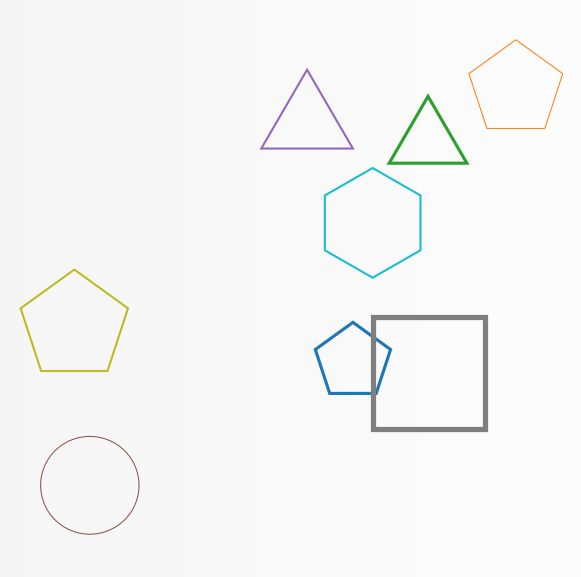[{"shape": "pentagon", "thickness": 1.5, "radius": 0.34, "center": [0.607, 0.373]}, {"shape": "pentagon", "thickness": 0.5, "radius": 0.42, "center": [0.887, 0.845]}, {"shape": "triangle", "thickness": 1.5, "radius": 0.39, "center": [0.736, 0.755]}, {"shape": "triangle", "thickness": 1, "radius": 0.45, "center": [0.528, 0.787]}, {"shape": "circle", "thickness": 0.5, "radius": 0.42, "center": [0.155, 0.159]}, {"shape": "square", "thickness": 2.5, "radius": 0.48, "center": [0.738, 0.353]}, {"shape": "pentagon", "thickness": 1, "radius": 0.49, "center": [0.128, 0.435]}, {"shape": "hexagon", "thickness": 1, "radius": 0.47, "center": [0.641, 0.613]}]